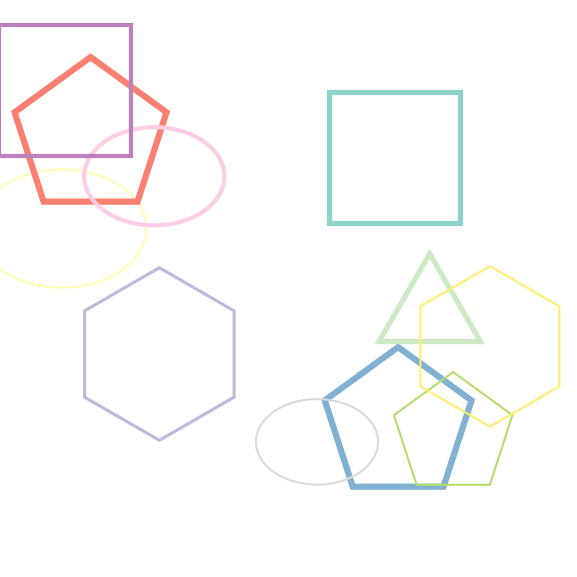[{"shape": "square", "thickness": 2.5, "radius": 0.56, "center": [0.683, 0.727]}, {"shape": "oval", "thickness": 1, "radius": 0.73, "center": [0.107, 0.603]}, {"shape": "hexagon", "thickness": 1.5, "radius": 0.75, "center": [0.276, 0.386]}, {"shape": "pentagon", "thickness": 3, "radius": 0.69, "center": [0.157, 0.762]}, {"shape": "pentagon", "thickness": 3, "radius": 0.67, "center": [0.689, 0.264]}, {"shape": "pentagon", "thickness": 1, "radius": 0.54, "center": [0.785, 0.247]}, {"shape": "oval", "thickness": 2, "radius": 0.61, "center": [0.267, 0.694]}, {"shape": "oval", "thickness": 1, "radius": 0.53, "center": [0.549, 0.234]}, {"shape": "square", "thickness": 2, "radius": 0.57, "center": [0.113, 0.842]}, {"shape": "triangle", "thickness": 2.5, "radius": 0.51, "center": [0.744, 0.458]}, {"shape": "hexagon", "thickness": 1, "radius": 0.69, "center": [0.848, 0.399]}]